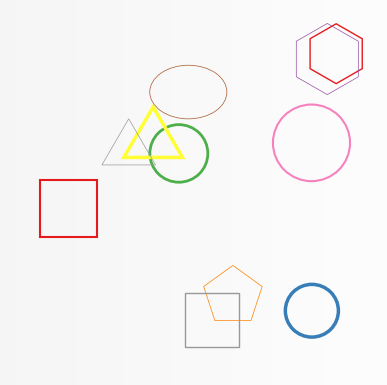[{"shape": "hexagon", "thickness": 1, "radius": 0.39, "center": [0.868, 0.861]}, {"shape": "square", "thickness": 1.5, "radius": 0.37, "center": [0.178, 0.459]}, {"shape": "circle", "thickness": 2.5, "radius": 0.34, "center": [0.805, 0.193]}, {"shape": "circle", "thickness": 2, "radius": 0.37, "center": [0.462, 0.602]}, {"shape": "hexagon", "thickness": 0.5, "radius": 0.46, "center": [0.845, 0.847]}, {"shape": "pentagon", "thickness": 0.5, "radius": 0.4, "center": [0.601, 0.231]}, {"shape": "triangle", "thickness": 2.5, "radius": 0.44, "center": [0.395, 0.635]}, {"shape": "oval", "thickness": 0.5, "radius": 0.5, "center": [0.486, 0.761]}, {"shape": "circle", "thickness": 1.5, "radius": 0.5, "center": [0.804, 0.629]}, {"shape": "triangle", "thickness": 0.5, "radius": 0.4, "center": [0.332, 0.612]}, {"shape": "square", "thickness": 1, "radius": 0.35, "center": [0.547, 0.169]}]